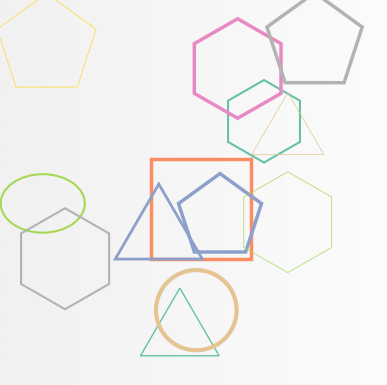[{"shape": "hexagon", "thickness": 1.5, "radius": 0.54, "center": [0.681, 0.685]}, {"shape": "triangle", "thickness": 1, "radius": 0.59, "center": [0.464, 0.135]}, {"shape": "square", "thickness": 2.5, "radius": 0.65, "center": [0.518, 0.457]}, {"shape": "triangle", "thickness": 2, "radius": 0.65, "center": [0.41, 0.392]}, {"shape": "pentagon", "thickness": 2.5, "radius": 0.56, "center": [0.568, 0.437]}, {"shape": "hexagon", "thickness": 2.5, "radius": 0.65, "center": [0.613, 0.822]}, {"shape": "hexagon", "thickness": 0.5, "radius": 0.65, "center": [0.743, 0.423]}, {"shape": "oval", "thickness": 1.5, "radius": 0.54, "center": [0.11, 0.472]}, {"shape": "pentagon", "thickness": 0.5, "radius": 0.67, "center": [0.12, 0.883]}, {"shape": "circle", "thickness": 3, "radius": 0.52, "center": [0.507, 0.194]}, {"shape": "triangle", "thickness": 0.5, "radius": 0.54, "center": [0.743, 0.652]}, {"shape": "pentagon", "thickness": 2.5, "radius": 0.65, "center": [0.812, 0.89]}, {"shape": "hexagon", "thickness": 1.5, "radius": 0.66, "center": [0.168, 0.328]}]